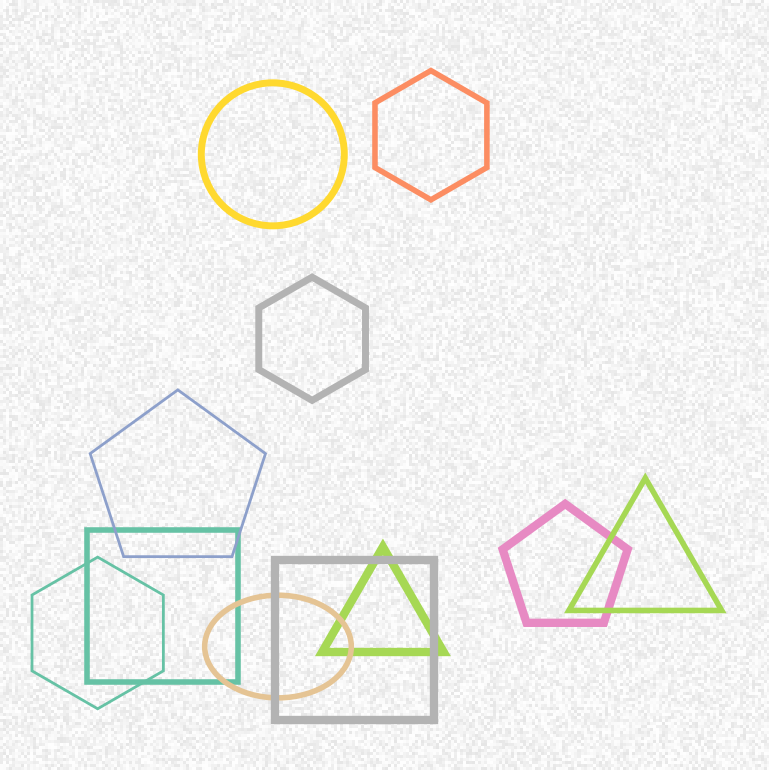[{"shape": "hexagon", "thickness": 1, "radius": 0.49, "center": [0.127, 0.178]}, {"shape": "square", "thickness": 2, "radius": 0.49, "center": [0.211, 0.213]}, {"shape": "hexagon", "thickness": 2, "radius": 0.42, "center": [0.56, 0.824]}, {"shape": "pentagon", "thickness": 1, "radius": 0.6, "center": [0.231, 0.374]}, {"shape": "pentagon", "thickness": 3, "radius": 0.43, "center": [0.734, 0.26]}, {"shape": "triangle", "thickness": 3, "radius": 0.46, "center": [0.497, 0.199]}, {"shape": "triangle", "thickness": 2, "radius": 0.57, "center": [0.838, 0.265]}, {"shape": "circle", "thickness": 2.5, "radius": 0.46, "center": [0.354, 0.8]}, {"shape": "oval", "thickness": 2, "radius": 0.48, "center": [0.361, 0.16]}, {"shape": "hexagon", "thickness": 2.5, "radius": 0.4, "center": [0.405, 0.56]}, {"shape": "square", "thickness": 3, "radius": 0.52, "center": [0.46, 0.169]}]